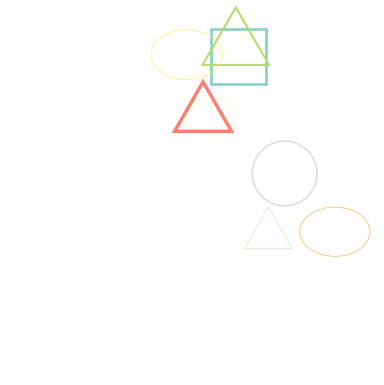[{"shape": "square", "thickness": 2, "radius": 0.35, "center": [0.619, 0.853]}, {"shape": "oval", "thickness": 0.5, "radius": 0.33, "center": [0.55, 0.695]}, {"shape": "triangle", "thickness": 2.5, "radius": 0.43, "center": [0.527, 0.702]}, {"shape": "oval", "thickness": 0.5, "radius": 0.46, "center": [0.87, 0.398]}, {"shape": "triangle", "thickness": 1.5, "radius": 0.5, "center": [0.612, 0.881]}, {"shape": "circle", "thickness": 1, "radius": 0.42, "center": [0.739, 0.549]}, {"shape": "triangle", "thickness": 0.5, "radius": 0.36, "center": [0.697, 0.391]}, {"shape": "oval", "thickness": 0.5, "radius": 0.46, "center": [0.485, 0.858]}]